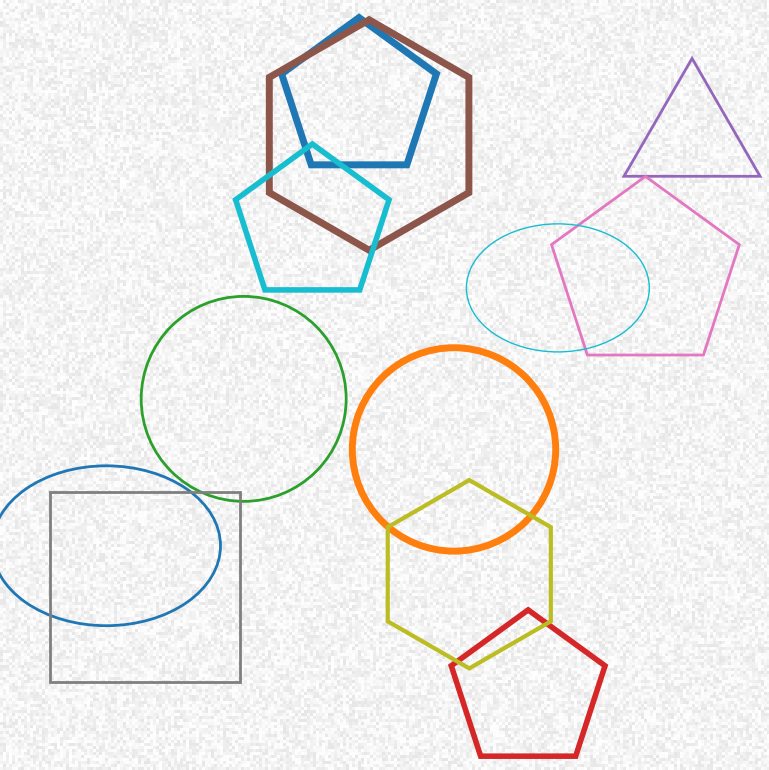[{"shape": "oval", "thickness": 1, "radius": 0.74, "center": [0.138, 0.291]}, {"shape": "pentagon", "thickness": 2.5, "radius": 0.53, "center": [0.466, 0.871]}, {"shape": "circle", "thickness": 2.5, "radius": 0.66, "center": [0.59, 0.416]}, {"shape": "circle", "thickness": 1, "radius": 0.67, "center": [0.316, 0.482]}, {"shape": "pentagon", "thickness": 2, "radius": 0.52, "center": [0.686, 0.103]}, {"shape": "triangle", "thickness": 1, "radius": 0.51, "center": [0.899, 0.822]}, {"shape": "hexagon", "thickness": 2.5, "radius": 0.75, "center": [0.479, 0.825]}, {"shape": "pentagon", "thickness": 1, "radius": 0.64, "center": [0.838, 0.643]}, {"shape": "square", "thickness": 1, "radius": 0.62, "center": [0.188, 0.238]}, {"shape": "hexagon", "thickness": 1.5, "radius": 0.61, "center": [0.609, 0.254]}, {"shape": "oval", "thickness": 0.5, "radius": 0.59, "center": [0.724, 0.626]}, {"shape": "pentagon", "thickness": 2, "radius": 0.52, "center": [0.406, 0.708]}]